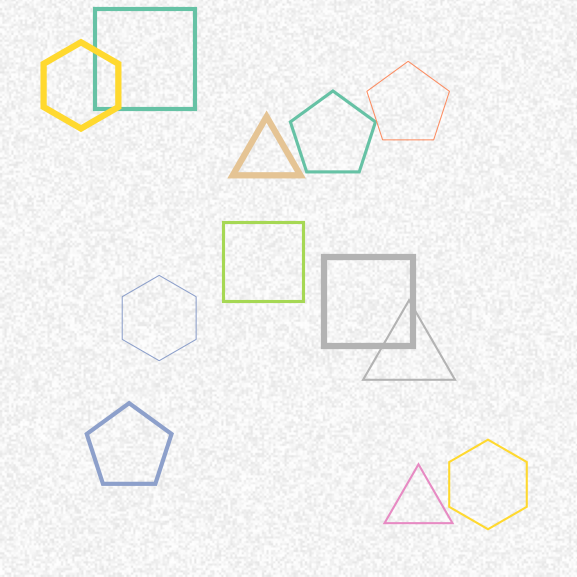[{"shape": "square", "thickness": 2, "radius": 0.43, "center": [0.251, 0.896]}, {"shape": "pentagon", "thickness": 1.5, "radius": 0.39, "center": [0.577, 0.764]}, {"shape": "pentagon", "thickness": 0.5, "radius": 0.38, "center": [0.707, 0.818]}, {"shape": "pentagon", "thickness": 2, "radius": 0.39, "center": [0.224, 0.224]}, {"shape": "hexagon", "thickness": 0.5, "radius": 0.37, "center": [0.276, 0.448]}, {"shape": "triangle", "thickness": 1, "radius": 0.34, "center": [0.725, 0.127]}, {"shape": "square", "thickness": 1.5, "radius": 0.34, "center": [0.456, 0.546]}, {"shape": "hexagon", "thickness": 3, "radius": 0.37, "center": [0.14, 0.851]}, {"shape": "hexagon", "thickness": 1, "radius": 0.39, "center": [0.845, 0.16]}, {"shape": "triangle", "thickness": 3, "radius": 0.34, "center": [0.462, 0.729]}, {"shape": "triangle", "thickness": 1, "radius": 0.46, "center": [0.708, 0.387]}, {"shape": "square", "thickness": 3, "radius": 0.38, "center": [0.638, 0.477]}]